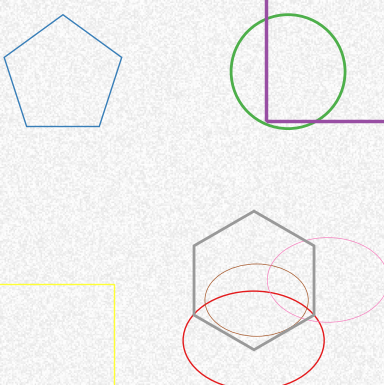[{"shape": "oval", "thickness": 1, "radius": 0.92, "center": [0.659, 0.116]}, {"shape": "pentagon", "thickness": 1, "radius": 0.8, "center": [0.163, 0.801]}, {"shape": "circle", "thickness": 2, "radius": 0.74, "center": [0.748, 0.814]}, {"shape": "square", "thickness": 2.5, "radius": 0.86, "center": [0.862, 0.859]}, {"shape": "square", "thickness": 1, "radius": 0.78, "center": [0.141, 0.107]}, {"shape": "oval", "thickness": 0.5, "radius": 0.67, "center": [0.666, 0.22]}, {"shape": "oval", "thickness": 0.5, "radius": 0.79, "center": [0.851, 0.273]}, {"shape": "hexagon", "thickness": 2, "radius": 0.9, "center": [0.66, 0.272]}]